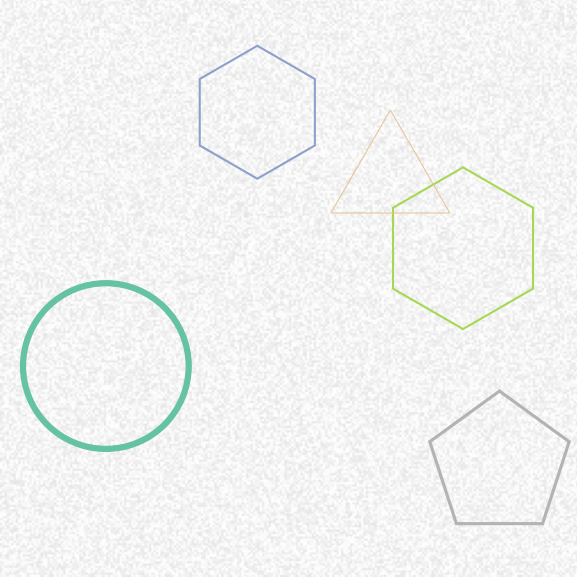[{"shape": "circle", "thickness": 3, "radius": 0.72, "center": [0.183, 0.365]}, {"shape": "hexagon", "thickness": 1, "radius": 0.58, "center": [0.446, 0.805]}, {"shape": "hexagon", "thickness": 1, "radius": 0.7, "center": [0.802, 0.569]}, {"shape": "triangle", "thickness": 0.5, "radius": 0.59, "center": [0.676, 0.69]}, {"shape": "pentagon", "thickness": 1.5, "radius": 0.63, "center": [0.865, 0.195]}]